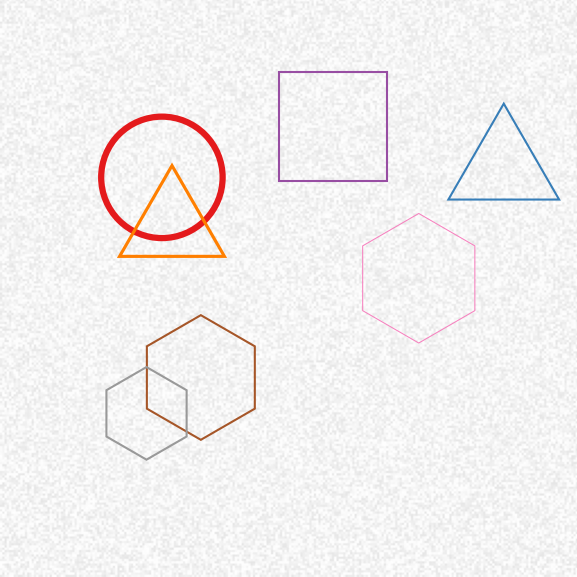[{"shape": "circle", "thickness": 3, "radius": 0.53, "center": [0.28, 0.692]}, {"shape": "triangle", "thickness": 1, "radius": 0.55, "center": [0.872, 0.709]}, {"shape": "square", "thickness": 1, "radius": 0.47, "center": [0.577, 0.78]}, {"shape": "triangle", "thickness": 1.5, "radius": 0.52, "center": [0.298, 0.608]}, {"shape": "hexagon", "thickness": 1, "radius": 0.54, "center": [0.348, 0.345]}, {"shape": "hexagon", "thickness": 0.5, "radius": 0.56, "center": [0.725, 0.517]}, {"shape": "hexagon", "thickness": 1, "radius": 0.4, "center": [0.254, 0.283]}]